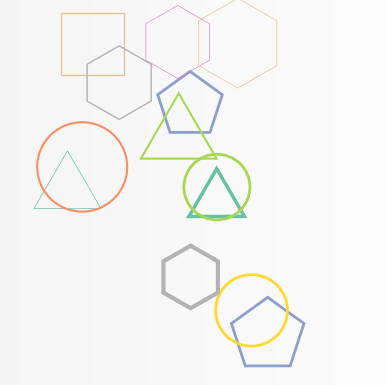[{"shape": "triangle", "thickness": 0.5, "radius": 0.5, "center": [0.174, 0.508]}, {"shape": "triangle", "thickness": 2.5, "radius": 0.41, "center": [0.559, 0.479]}, {"shape": "circle", "thickness": 1.5, "radius": 0.58, "center": [0.212, 0.566]}, {"shape": "pentagon", "thickness": 2, "radius": 0.44, "center": [0.49, 0.727]}, {"shape": "pentagon", "thickness": 2, "radius": 0.49, "center": [0.691, 0.129]}, {"shape": "hexagon", "thickness": 0.5, "radius": 0.47, "center": [0.459, 0.891]}, {"shape": "triangle", "thickness": 1.5, "radius": 0.56, "center": [0.461, 0.644]}, {"shape": "circle", "thickness": 2, "radius": 0.43, "center": [0.56, 0.514]}, {"shape": "circle", "thickness": 2, "radius": 0.46, "center": [0.649, 0.194]}, {"shape": "square", "thickness": 1, "radius": 0.41, "center": [0.238, 0.885]}, {"shape": "hexagon", "thickness": 0.5, "radius": 0.58, "center": [0.614, 0.888]}, {"shape": "hexagon", "thickness": 1, "radius": 0.48, "center": [0.308, 0.785]}, {"shape": "hexagon", "thickness": 3, "radius": 0.41, "center": [0.492, 0.281]}]